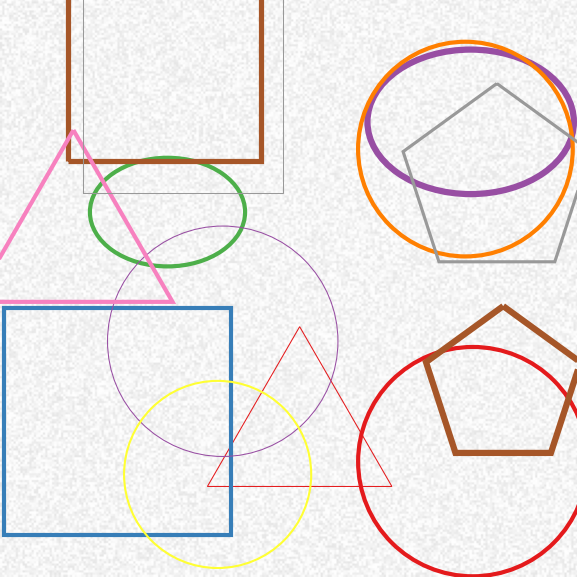[{"shape": "triangle", "thickness": 0.5, "radius": 0.92, "center": [0.519, 0.249]}, {"shape": "circle", "thickness": 2, "radius": 0.99, "center": [0.819, 0.2]}, {"shape": "square", "thickness": 2, "radius": 0.98, "center": [0.203, 0.269]}, {"shape": "oval", "thickness": 2, "radius": 0.67, "center": [0.29, 0.632]}, {"shape": "circle", "thickness": 0.5, "radius": 1.0, "center": [0.386, 0.408]}, {"shape": "oval", "thickness": 3, "radius": 0.89, "center": [0.815, 0.788]}, {"shape": "circle", "thickness": 2, "radius": 0.93, "center": [0.806, 0.741]}, {"shape": "circle", "thickness": 1, "radius": 0.81, "center": [0.377, 0.178]}, {"shape": "pentagon", "thickness": 3, "radius": 0.7, "center": [0.871, 0.329]}, {"shape": "square", "thickness": 2.5, "radius": 0.83, "center": [0.285, 0.887]}, {"shape": "triangle", "thickness": 2, "radius": 0.99, "center": [0.127, 0.576]}, {"shape": "pentagon", "thickness": 1.5, "radius": 0.85, "center": [0.86, 0.684]}, {"shape": "square", "thickness": 0.5, "radius": 0.86, "center": [0.317, 0.837]}]